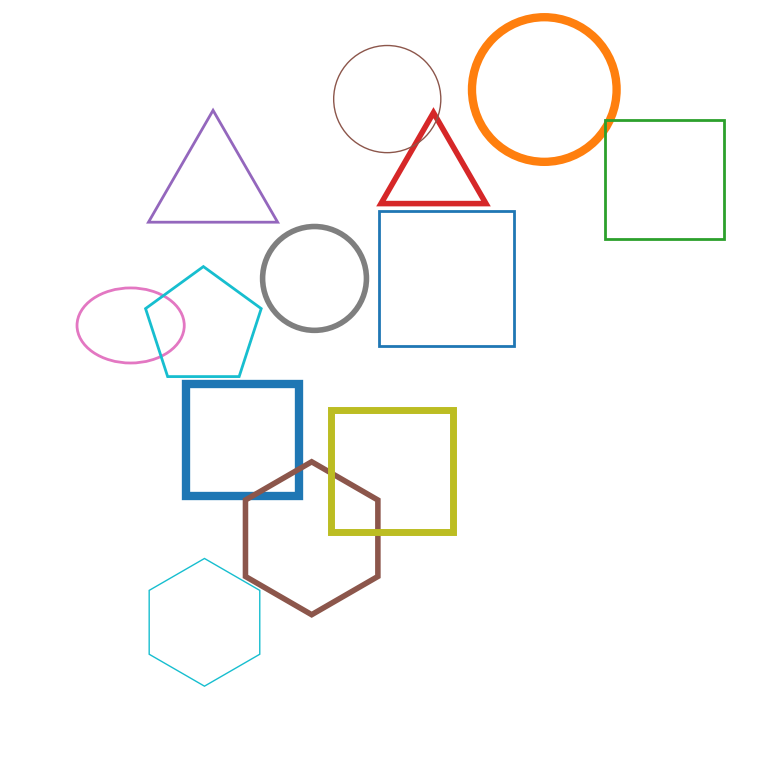[{"shape": "square", "thickness": 1, "radius": 0.44, "center": [0.58, 0.638]}, {"shape": "square", "thickness": 3, "radius": 0.36, "center": [0.315, 0.428]}, {"shape": "circle", "thickness": 3, "radius": 0.47, "center": [0.707, 0.884]}, {"shape": "square", "thickness": 1, "radius": 0.39, "center": [0.863, 0.767]}, {"shape": "triangle", "thickness": 2, "radius": 0.39, "center": [0.563, 0.775]}, {"shape": "triangle", "thickness": 1, "radius": 0.48, "center": [0.277, 0.76]}, {"shape": "hexagon", "thickness": 2, "radius": 0.5, "center": [0.405, 0.301]}, {"shape": "circle", "thickness": 0.5, "radius": 0.35, "center": [0.503, 0.871]}, {"shape": "oval", "thickness": 1, "radius": 0.35, "center": [0.17, 0.577]}, {"shape": "circle", "thickness": 2, "radius": 0.34, "center": [0.408, 0.638]}, {"shape": "square", "thickness": 2.5, "radius": 0.4, "center": [0.509, 0.389]}, {"shape": "hexagon", "thickness": 0.5, "radius": 0.41, "center": [0.266, 0.192]}, {"shape": "pentagon", "thickness": 1, "radius": 0.39, "center": [0.264, 0.575]}]